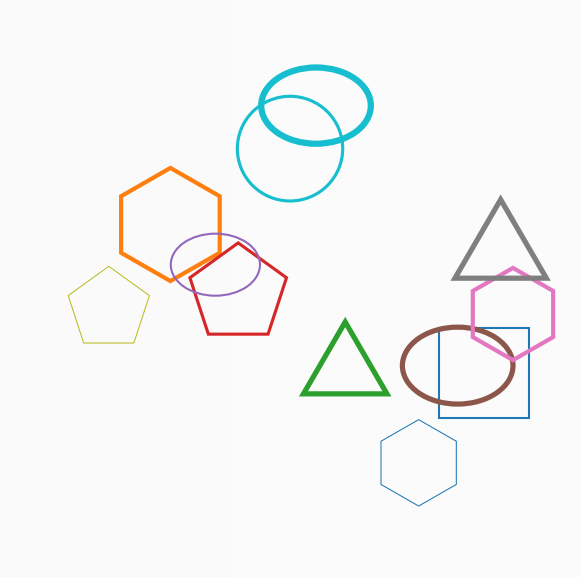[{"shape": "square", "thickness": 1, "radius": 0.39, "center": [0.832, 0.354]}, {"shape": "hexagon", "thickness": 0.5, "radius": 0.37, "center": [0.72, 0.198]}, {"shape": "hexagon", "thickness": 2, "radius": 0.49, "center": [0.293, 0.61]}, {"shape": "triangle", "thickness": 2.5, "radius": 0.41, "center": [0.594, 0.359]}, {"shape": "pentagon", "thickness": 1.5, "radius": 0.44, "center": [0.41, 0.491]}, {"shape": "oval", "thickness": 1, "radius": 0.38, "center": [0.371, 0.541]}, {"shape": "oval", "thickness": 2.5, "radius": 0.48, "center": [0.787, 0.366]}, {"shape": "hexagon", "thickness": 2, "radius": 0.4, "center": [0.883, 0.455]}, {"shape": "triangle", "thickness": 2.5, "radius": 0.45, "center": [0.861, 0.563]}, {"shape": "pentagon", "thickness": 0.5, "radius": 0.37, "center": [0.187, 0.465]}, {"shape": "circle", "thickness": 1.5, "radius": 0.45, "center": [0.499, 0.742]}, {"shape": "oval", "thickness": 3, "radius": 0.47, "center": [0.544, 0.816]}]